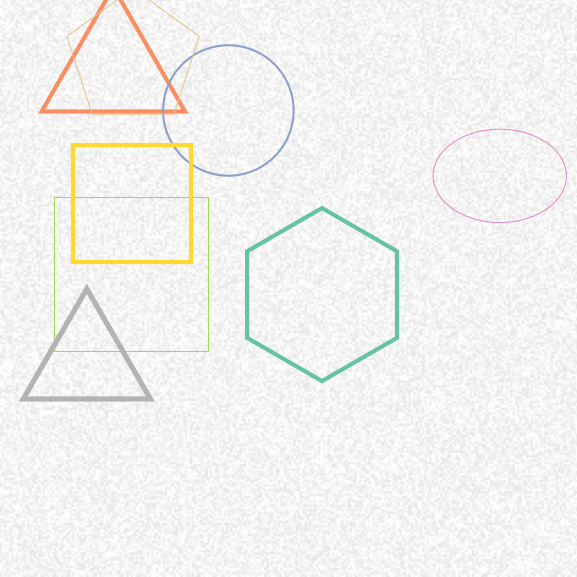[{"shape": "hexagon", "thickness": 2, "radius": 0.75, "center": [0.558, 0.489]}, {"shape": "triangle", "thickness": 2, "radius": 0.72, "center": [0.196, 0.878]}, {"shape": "circle", "thickness": 1, "radius": 0.56, "center": [0.395, 0.808]}, {"shape": "oval", "thickness": 0.5, "radius": 0.58, "center": [0.865, 0.695]}, {"shape": "square", "thickness": 0.5, "radius": 0.67, "center": [0.227, 0.525]}, {"shape": "square", "thickness": 2, "radius": 0.51, "center": [0.229, 0.646]}, {"shape": "pentagon", "thickness": 0.5, "radius": 0.6, "center": [0.23, 0.899]}, {"shape": "triangle", "thickness": 2.5, "radius": 0.64, "center": [0.15, 0.372]}]